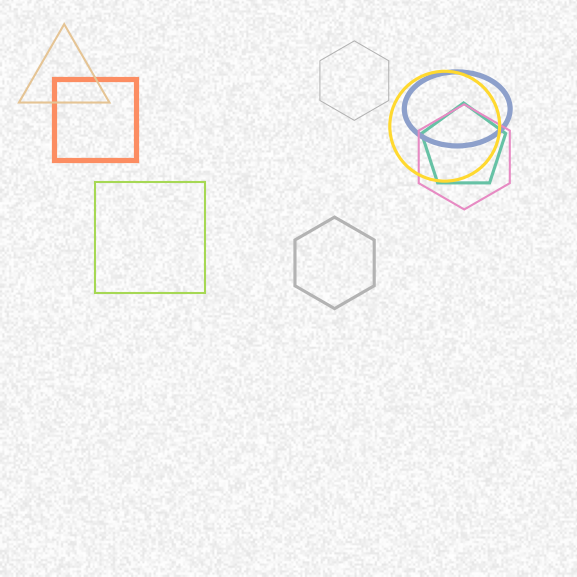[{"shape": "pentagon", "thickness": 1.5, "radius": 0.38, "center": [0.803, 0.744]}, {"shape": "square", "thickness": 2.5, "radius": 0.35, "center": [0.164, 0.792]}, {"shape": "oval", "thickness": 2.5, "radius": 0.46, "center": [0.792, 0.811]}, {"shape": "hexagon", "thickness": 1, "radius": 0.46, "center": [0.804, 0.727]}, {"shape": "square", "thickness": 1, "radius": 0.48, "center": [0.259, 0.587]}, {"shape": "circle", "thickness": 1.5, "radius": 0.48, "center": [0.77, 0.781]}, {"shape": "triangle", "thickness": 1, "radius": 0.45, "center": [0.111, 0.867]}, {"shape": "hexagon", "thickness": 1.5, "radius": 0.4, "center": [0.579, 0.544]}, {"shape": "hexagon", "thickness": 0.5, "radius": 0.34, "center": [0.614, 0.86]}]